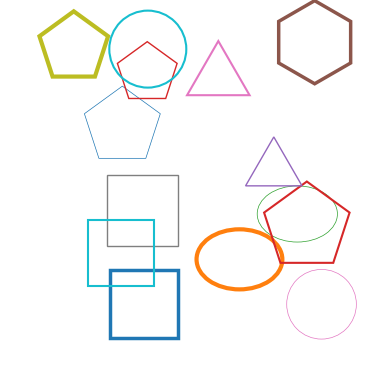[{"shape": "pentagon", "thickness": 0.5, "radius": 0.52, "center": [0.318, 0.673]}, {"shape": "square", "thickness": 2.5, "radius": 0.44, "center": [0.375, 0.21]}, {"shape": "oval", "thickness": 3, "radius": 0.56, "center": [0.622, 0.326]}, {"shape": "oval", "thickness": 0.5, "radius": 0.52, "center": [0.772, 0.444]}, {"shape": "pentagon", "thickness": 1.5, "radius": 0.58, "center": [0.797, 0.412]}, {"shape": "pentagon", "thickness": 1, "radius": 0.41, "center": [0.382, 0.81]}, {"shape": "triangle", "thickness": 1, "radius": 0.42, "center": [0.711, 0.56]}, {"shape": "hexagon", "thickness": 2.5, "radius": 0.54, "center": [0.817, 0.89]}, {"shape": "circle", "thickness": 0.5, "radius": 0.45, "center": [0.835, 0.21]}, {"shape": "triangle", "thickness": 1.5, "radius": 0.47, "center": [0.567, 0.8]}, {"shape": "square", "thickness": 1, "radius": 0.46, "center": [0.37, 0.454]}, {"shape": "pentagon", "thickness": 3, "radius": 0.47, "center": [0.192, 0.877]}, {"shape": "square", "thickness": 1.5, "radius": 0.43, "center": [0.315, 0.343]}, {"shape": "circle", "thickness": 1.5, "radius": 0.5, "center": [0.384, 0.872]}]